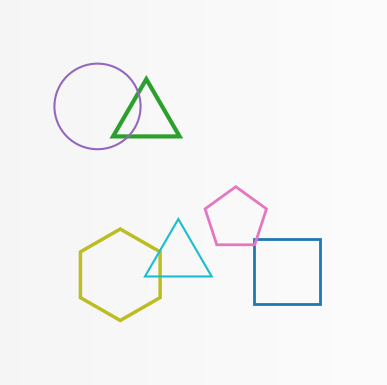[{"shape": "square", "thickness": 2, "radius": 0.42, "center": [0.74, 0.296]}, {"shape": "triangle", "thickness": 3, "radius": 0.5, "center": [0.378, 0.695]}, {"shape": "circle", "thickness": 1.5, "radius": 0.56, "center": [0.252, 0.724]}, {"shape": "pentagon", "thickness": 2, "radius": 0.42, "center": [0.608, 0.432]}, {"shape": "hexagon", "thickness": 2.5, "radius": 0.59, "center": [0.31, 0.286]}, {"shape": "triangle", "thickness": 1.5, "radius": 0.5, "center": [0.46, 0.332]}]